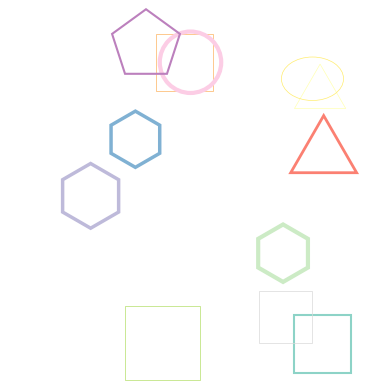[{"shape": "square", "thickness": 1.5, "radius": 0.37, "center": [0.837, 0.107]}, {"shape": "triangle", "thickness": 0.5, "radius": 0.38, "center": [0.831, 0.757]}, {"shape": "hexagon", "thickness": 2.5, "radius": 0.42, "center": [0.235, 0.491]}, {"shape": "triangle", "thickness": 2, "radius": 0.49, "center": [0.841, 0.601]}, {"shape": "hexagon", "thickness": 2.5, "radius": 0.36, "center": [0.352, 0.638]}, {"shape": "square", "thickness": 0.5, "radius": 0.37, "center": [0.478, 0.839]}, {"shape": "square", "thickness": 0.5, "radius": 0.49, "center": [0.421, 0.109]}, {"shape": "circle", "thickness": 3, "radius": 0.4, "center": [0.495, 0.838]}, {"shape": "square", "thickness": 0.5, "radius": 0.34, "center": [0.742, 0.177]}, {"shape": "pentagon", "thickness": 1.5, "radius": 0.46, "center": [0.379, 0.883]}, {"shape": "hexagon", "thickness": 3, "radius": 0.37, "center": [0.735, 0.342]}, {"shape": "oval", "thickness": 0.5, "radius": 0.4, "center": [0.812, 0.795]}]